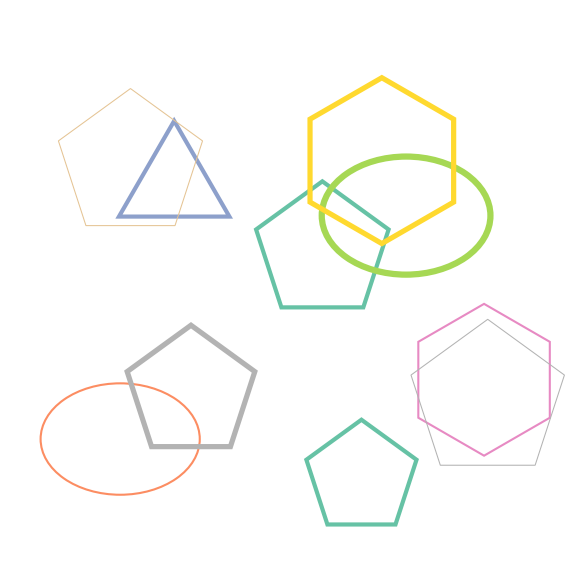[{"shape": "pentagon", "thickness": 2, "radius": 0.5, "center": [0.626, 0.172]}, {"shape": "pentagon", "thickness": 2, "radius": 0.6, "center": [0.558, 0.564]}, {"shape": "oval", "thickness": 1, "radius": 0.69, "center": [0.208, 0.239]}, {"shape": "triangle", "thickness": 2, "radius": 0.55, "center": [0.302, 0.679]}, {"shape": "hexagon", "thickness": 1, "radius": 0.66, "center": [0.838, 0.342]}, {"shape": "oval", "thickness": 3, "radius": 0.73, "center": [0.703, 0.626]}, {"shape": "hexagon", "thickness": 2.5, "radius": 0.72, "center": [0.661, 0.721]}, {"shape": "pentagon", "thickness": 0.5, "radius": 0.66, "center": [0.226, 0.715]}, {"shape": "pentagon", "thickness": 0.5, "radius": 0.7, "center": [0.845, 0.307]}, {"shape": "pentagon", "thickness": 2.5, "radius": 0.58, "center": [0.331, 0.32]}]